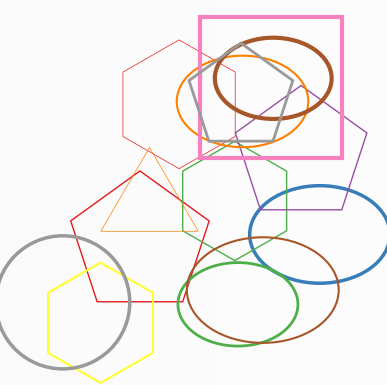[{"shape": "pentagon", "thickness": 1, "radius": 0.94, "center": [0.361, 0.368]}, {"shape": "hexagon", "thickness": 0.5, "radius": 0.84, "center": [0.462, 0.729]}, {"shape": "oval", "thickness": 2.5, "radius": 0.9, "center": [0.825, 0.391]}, {"shape": "oval", "thickness": 2, "radius": 0.77, "center": [0.614, 0.21]}, {"shape": "hexagon", "thickness": 1, "radius": 0.77, "center": [0.606, 0.478]}, {"shape": "pentagon", "thickness": 1, "radius": 0.89, "center": [0.777, 0.599]}, {"shape": "triangle", "thickness": 0.5, "radius": 0.73, "center": [0.386, 0.472]}, {"shape": "oval", "thickness": 1.5, "radius": 0.85, "center": [0.626, 0.737]}, {"shape": "hexagon", "thickness": 1.5, "radius": 0.78, "center": [0.259, 0.162]}, {"shape": "oval", "thickness": 3, "radius": 0.75, "center": [0.705, 0.797]}, {"shape": "oval", "thickness": 1.5, "radius": 0.98, "center": [0.678, 0.247]}, {"shape": "square", "thickness": 3, "radius": 0.92, "center": [0.699, 0.774]}, {"shape": "circle", "thickness": 2.5, "radius": 0.86, "center": [0.162, 0.215]}, {"shape": "pentagon", "thickness": 2, "radius": 0.7, "center": [0.622, 0.747]}]